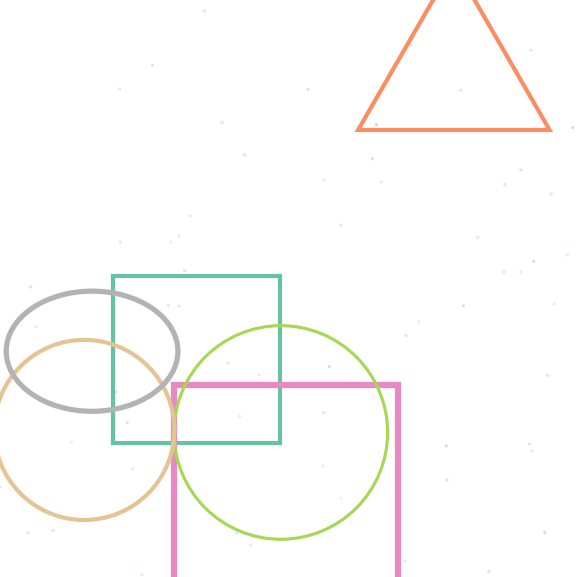[{"shape": "square", "thickness": 2, "radius": 0.72, "center": [0.34, 0.376]}, {"shape": "triangle", "thickness": 2, "radius": 0.96, "center": [0.786, 0.87]}, {"shape": "square", "thickness": 3, "radius": 0.97, "center": [0.496, 0.138]}, {"shape": "circle", "thickness": 1.5, "radius": 0.92, "center": [0.486, 0.25]}, {"shape": "circle", "thickness": 2, "radius": 0.78, "center": [0.146, 0.255]}, {"shape": "oval", "thickness": 2.5, "radius": 0.74, "center": [0.159, 0.391]}]